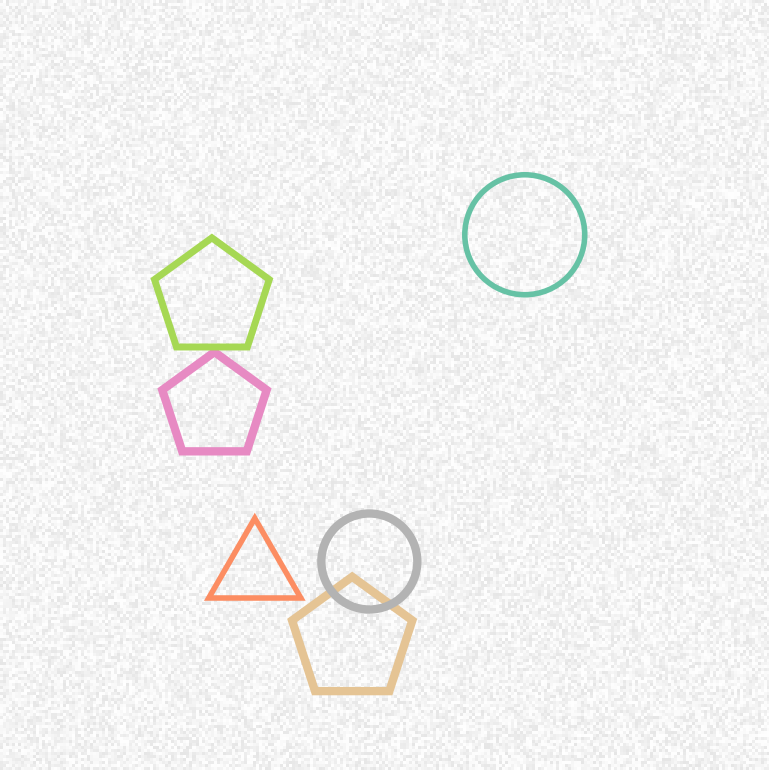[{"shape": "circle", "thickness": 2, "radius": 0.39, "center": [0.682, 0.695]}, {"shape": "triangle", "thickness": 2, "radius": 0.35, "center": [0.331, 0.258]}, {"shape": "pentagon", "thickness": 3, "radius": 0.36, "center": [0.279, 0.472]}, {"shape": "pentagon", "thickness": 2.5, "radius": 0.39, "center": [0.275, 0.613]}, {"shape": "pentagon", "thickness": 3, "radius": 0.41, "center": [0.457, 0.169]}, {"shape": "circle", "thickness": 3, "radius": 0.31, "center": [0.48, 0.271]}]